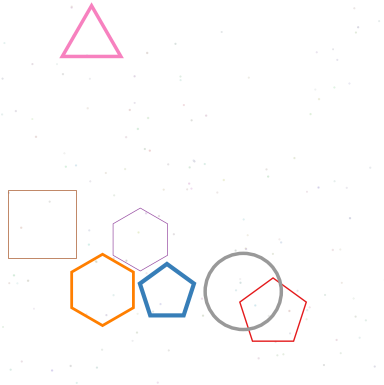[{"shape": "pentagon", "thickness": 1, "radius": 0.45, "center": [0.709, 0.187]}, {"shape": "pentagon", "thickness": 3, "radius": 0.37, "center": [0.434, 0.241]}, {"shape": "hexagon", "thickness": 0.5, "radius": 0.41, "center": [0.365, 0.378]}, {"shape": "hexagon", "thickness": 2, "radius": 0.46, "center": [0.266, 0.247]}, {"shape": "square", "thickness": 0.5, "radius": 0.44, "center": [0.109, 0.419]}, {"shape": "triangle", "thickness": 2.5, "radius": 0.44, "center": [0.238, 0.897]}, {"shape": "circle", "thickness": 2.5, "radius": 0.49, "center": [0.632, 0.243]}]